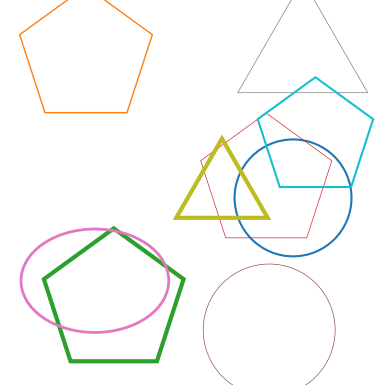[{"shape": "circle", "thickness": 1.5, "radius": 0.76, "center": [0.761, 0.486]}, {"shape": "pentagon", "thickness": 1, "radius": 0.91, "center": [0.223, 0.854]}, {"shape": "pentagon", "thickness": 3, "radius": 0.95, "center": [0.295, 0.216]}, {"shape": "pentagon", "thickness": 0.5, "radius": 0.9, "center": [0.692, 0.527]}, {"shape": "circle", "thickness": 0.5, "radius": 0.86, "center": [0.699, 0.143]}, {"shape": "oval", "thickness": 2, "radius": 0.96, "center": [0.246, 0.271]}, {"shape": "triangle", "thickness": 0.5, "radius": 0.97, "center": [0.786, 0.857]}, {"shape": "triangle", "thickness": 3, "radius": 0.69, "center": [0.577, 0.503]}, {"shape": "pentagon", "thickness": 1.5, "radius": 0.79, "center": [0.819, 0.642]}]